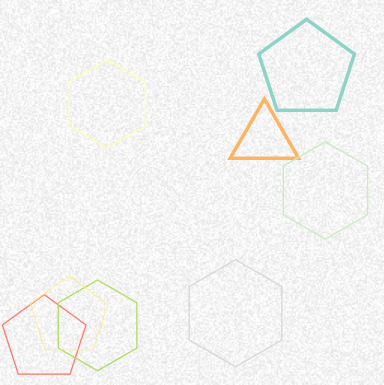[{"shape": "pentagon", "thickness": 2.5, "radius": 0.65, "center": [0.796, 0.819]}, {"shape": "hexagon", "thickness": 1, "radius": 0.57, "center": [0.279, 0.73]}, {"shape": "pentagon", "thickness": 1, "radius": 0.57, "center": [0.115, 0.121]}, {"shape": "triangle", "thickness": 2.5, "radius": 0.51, "center": [0.687, 0.64]}, {"shape": "hexagon", "thickness": 1, "radius": 0.59, "center": [0.253, 0.155]}, {"shape": "hexagon", "thickness": 1, "radius": 0.69, "center": [0.612, 0.186]}, {"shape": "hexagon", "thickness": 1, "radius": 0.63, "center": [0.845, 0.505]}, {"shape": "pentagon", "thickness": 0.5, "radius": 0.53, "center": [0.18, 0.177]}]